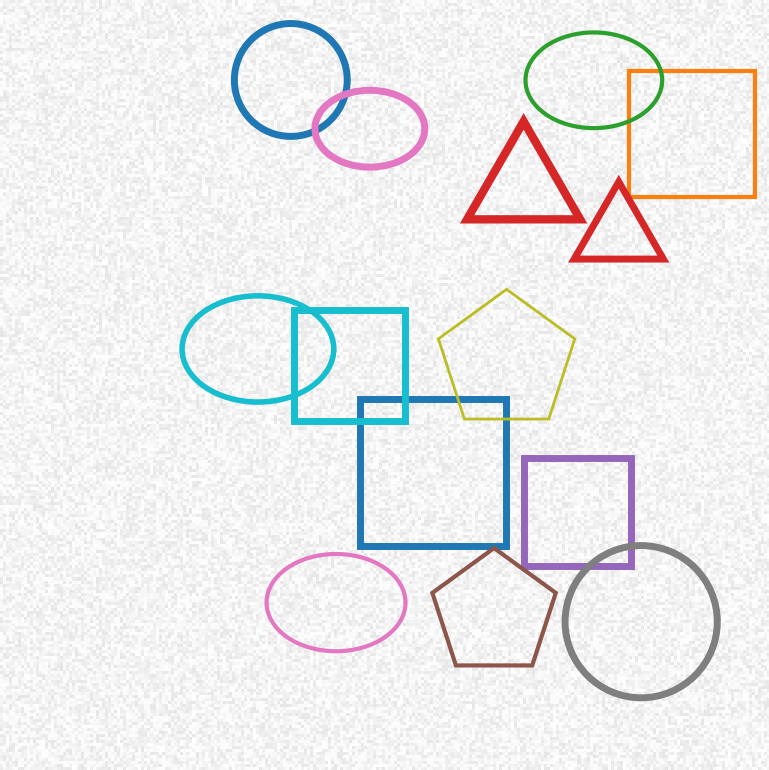[{"shape": "square", "thickness": 2.5, "radius": 0.48, "center": [0.562, 0.386]}, {"shape": "circle", "thickness": 2.5, "radius": 0.37, "center": [0.378, 0.896]}, {"shape": "square", "thickness": 1.5, "radius": 0.41, "center": [0.898, 0.826]}, {"shape": "oval", "thickness": 1.5, "radius": 0.44, "center": [0.771, 0.896]}, {"shape": "triangle", "thickness": 2.5, "radius": 0.33, "center": [0.804, 0.697]}, {"shape": "triangle", "thickness": 3, "radius": 0.42, "center": [0.68, 0.758]}, {"shape": "square", "thickness": 2.5, "radius": 0.35, "center": [0.75, 0.335]}, {"shape": "pentagon", "thickness": 1.5, "radius": 0.42, "center": [0.642, 0.204]}, {"shape": "oval", "thickness": 1.5, "radius": 0.45, "center": [0.436, 0.217]}, {"shape": "oval", "thickness": 2.5, "radius": 0.36, "center": [0.48, 0.833]}, {"shape": "circle", "thickness": 2.5, "radius": 0.49, "center": [0.833, 0.193]}, {"shape": "pentagon", "thickness": 1, "radius": 0.47, "center": [0.658, 0.531]}, {"shape": "square", "thickness": 2.5, "radius": 0.36, "center": [0.454, 0.525]}, {"shape": "oval", "thickness": 2, "radius": 0.49, "center": [0.335, 0.547]}]